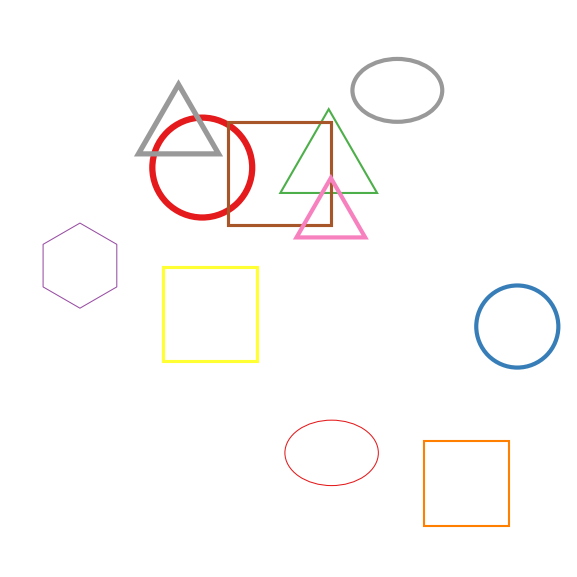[{"shape": "circle", "thickness": 3, "radius": 0.43, "center": [0.35, 0.709]}, {"shape": "oval", "thickness": 0.5, "radius": 0.4, "center": [0.574, 0.215]}, {"shape": "circle", "thickness": 2, "radius": 0.36, "center": [0.896, 0.434]}, {"shape": "triangle", "thickness": 1, "radius": 0.48, "center": [0.569, 0.713]}, {"shape": "hexagon", "thickness": 0.5, "radius": 0.37, "center": [0.138, 0.539]}, {"shape": "square", "thickness": 1, "radius": 0.37, "center": [0.808, 0.161]}, {"shape": "square", "thickness": 1.5, "radius": 0.41, "center": [0.364, 0.456]}, {"shape": "square", "thickness": 1.5, "radius": 0.45, "center": [0.485, 0.699]}, {"shape": "triangle", "thickness": 2, "radius": 0.34, "center": [0.573, 0.622]}, {"shape": "oval", "thickness": 2, "radius": 0.39, "center": [0.688, 0.843]}, {"shape": "triangle", "thickness": 2.5, "radius": 0.4, "center": [0.309, 0.773]}]